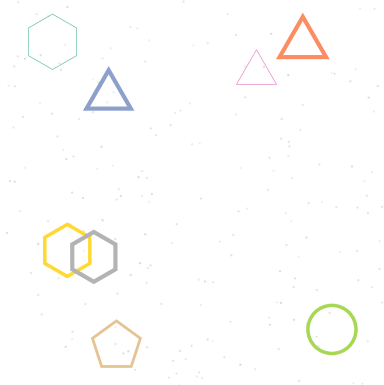[{"shape": "hexagon", "thickness": 0.5, "radius": 0.36, "center": [0.136, 0.891]}, {"shape": "triangle", "thickness": 3, "radius": 0.35, "center": [0.787, 0.887]}, {"shape": "triangle", "thickness": 3, "radius": 0.33, "center": [0.282, 0.751]}, {"shape": "triangle", "thickness": 0.5, "radius": 0.3, "center": [0.666, 0.811]}, {"shape": "circle", "thickness": 2.5, "radius": 0.31, "center": [0.862, 0.144]}, {"shape": "hexagon", "thickness": 2.5, "radius": 0.34, "center": [0.175, 0.35]}, {"shape": "pentagon", "thickness": 2, "radius": 0.33, "center": [0.302, 0.101]}, {"shape": "hexagon", "thickness": 3, "radius": 0.32, "center": [0.244, 0.333]}]